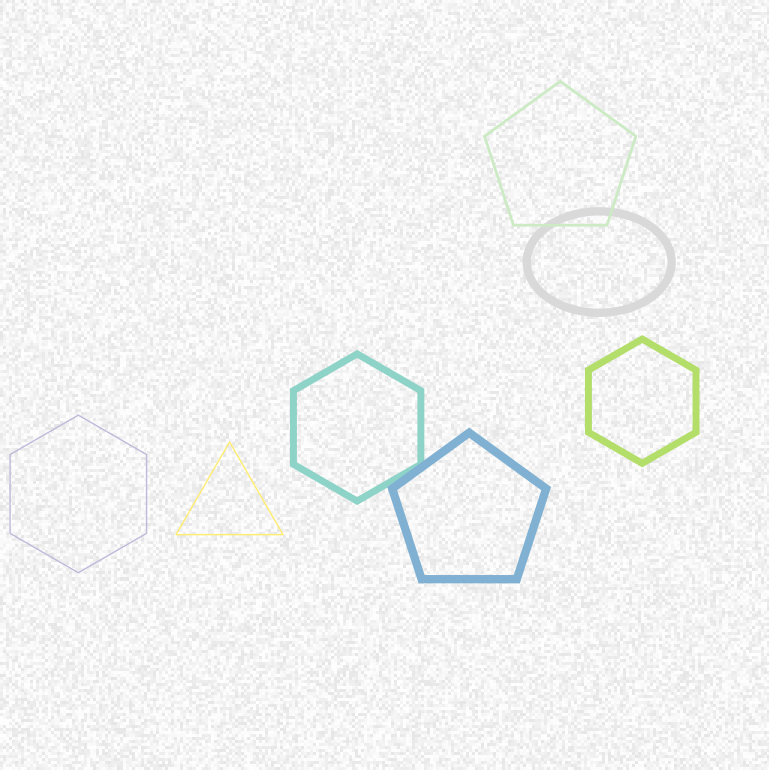[{"shape": "hexagon", "thickness": 2.5, "radius": 0.48, "center": [0.464, 0.445]}, {"shape": "hexagon", "thickness": 0.5, "radius": 0.51, "center": [0.102, 0.359]}, {"shape": "pentagon", "thickness": 3, "radius": 0.53, "center": [0.609, 0.333]}, {"shape": "hexagon", "thickness": 2.5, "radius": 0.4, "center": [0.834, 0.479]}, {"shape": "oval", "thickness": 3, "radius": 0.47, "center": [0.778, 0.66]}, {"shape": "pentagon", "thickness": 1, "radius": 0.52, "center": [0.728, 0.791]}, {"shape": "triangle", "thickness": 0.5, "radius": 0.4, "center": [0.298, 0.346]}]